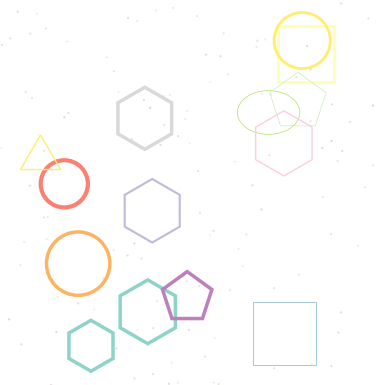[{"shape": "hexagon", "thickness": 2.5, "radius": 0.33, "center": [0.236, 0.102]}, {"shape": "hexagon", "thickness": 2.5, "radius": 0.41, "center": [0.384, 0.19]}, {"shape": "square", "thickness": 2, "radius": 0.36, "center": [0.794, 0.859]}, {"shape": "hexagon", "thickness": 1.5, "radius": 0.41, "center": [0.395, 0.453]}, {"shape": "circle", "thickness": 3, "radius": 0.31, "center": [0.167, 0.523]}, {"shape": "square", "thickness": 0.5, "radius": 0.41, "center": [0.74, 0.134]}, {"shape": "circle", "thickness": 2.5, "radius": 0.41, "center": [0.203, 0.315]}, {"shape": "oval", "thickness": 0.5, "radius": 0.41, "center": [0.698, 0.708]}, {"shape": "hexagon", "thickness": 1, "radius": 0.42, "center": [0.737, 0.628]}, {"shape": "hexagon", "thickness": 2.5, "radius": 0.4, "center": [0.376, 0.693]}, {"shape": "pentagon", "thickness": 2.5, "radius": 0.34, "center": [0.486, 0.227]}, {"shape": "pentagon", "thickness": 0.5, "radius": 0.38, "center": [0.774, 0.735]}, {"shape": "circle", "thickness": 2, "radius": 0.36, "center": [0.785, 0.895]}, {"shape": "triangle", "thickness": 1, "radius": 0.3, "center": [0.105, 0.59]}]